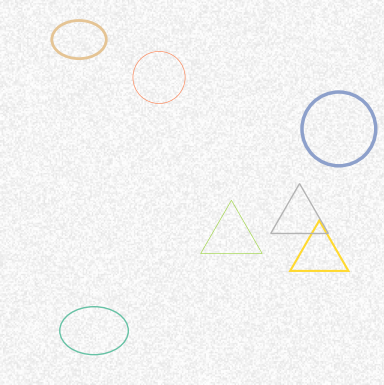[{"shape": "oval", "thickness": 1, "radius": 0.45, "center": [0.244, 0.141]}, {"shape": "circle", "thickness": 0.5, "radius": 0.34, "center": [0.413, 0.799]}, {"shape": "circle", "thickness": 2.5, "radius": 0.48, "center": [0.88, 0.665]}, {"shape": "triangle", "thickness": 0.5, "radius": 0.46, "center": [0.601, 0.388]}, {"shape": "triangle", "thickness": 1.5, "radius": 0.44, "center": [0.829, 0.34]}, {"shape": "oval", "thickness": 2, "radius": 0.35, "center": [0.205, 0.897]}, {"shape": "triangle", "thickness": 1, "radius": 0.43, "center": [0.778, 0.437]}]